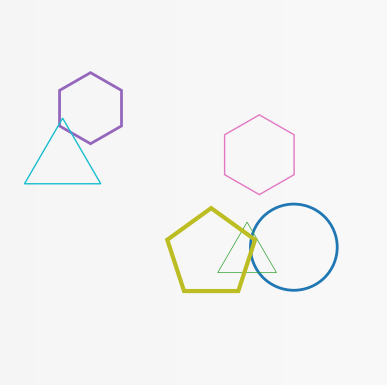[{"shape": "circle", "thickness": 2, "radius": 0.56, "center": [0.758, 0.358]}, {"shape": "triangle", "thickness": 0.5, "radius": 0.44, "center": [0.638, 0.336]}, {"shape": "hexagon", "thickness": 2, "radius": 0.46, "center": [0.234, 0.719]}, {"shape": "hexagon", "thickness": 1, "radius": 0.52, "center": [0.669, 0.598]}, {"shape": "pentagon", "thickness": 3, "radius": 0.6, "center": [0.545, 0.34]}, {"shape": "triangle", "thickness": 1, "radius": 0.57, "center": [0.162, 0.579]}]